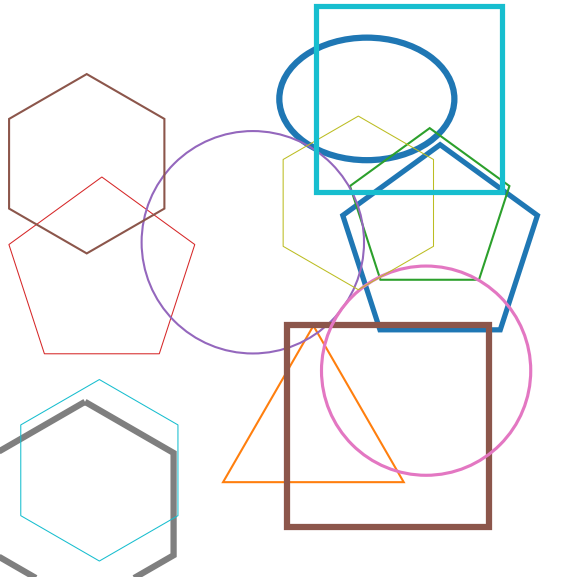[{"shape": "oval", "thickness": 3, "radius": 0.76, "center": [0.635, 0.828]}, {"shape": "pentagon", "thickness": 2.5, "radius": 0.89, "center": [0.762, 0.571]}, {"shape": "triangle", "thickness": 1, "radius": 0.9, "center": [0.543, 0.255]}, {"shape": "pentagon", "thickness": 1, "radius": 0.73, "center": [0.744, 0.632]}, {"shape": "pentagon", "thickness": 0.5, "radius": 0.85, "center": [0.176, 0.523]}, {"shape": "circle", "thickness": 1, "radius": 0.96, "center": [0.438, 0.58]}, {"shape": "square", "thickness": 3, "radius": 0.88, "center": [0.672, 0.262]}, {"shape": "hexagon", "thickness": 1, "radius": 0.78, "center": [0.15, 0.716]}, {"shape": "circle", "thickness": 1.5, "radius": 0.91, "center": [0.738, 0.357]}, {"shape": "hexagon", "thickness": 3, "radius": 0.89, "center": [0.147, 0.126]}, {"shape": "hexagon", "thickness": 0.5, "radius": 0.75, "center": [0.62, 0.648]}, {"shape": "hexagon", "thickness": 0.5, "radius": 0.79, "center": [0.172, 0.185]}, {"shape": "square", "thickness": 2.5, "radius": 0.81, "center": [0.708, 0.827]}]